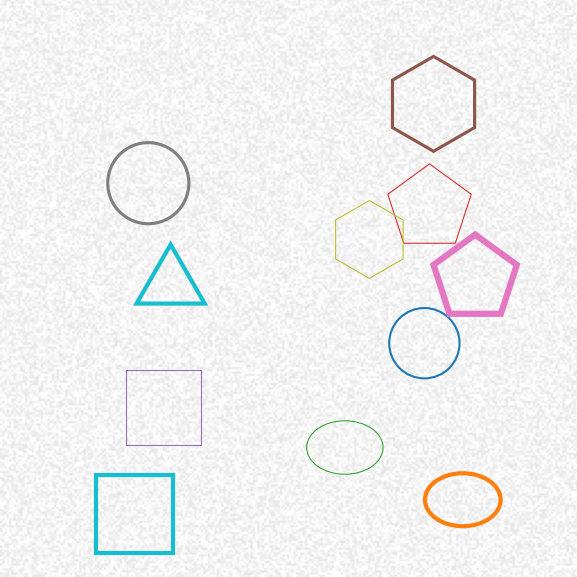[{"shape": "circle", "thickness": 1, "radius": 0.3, "center": [0.735, 0.405]}, {"shape": "oval", "thickness": 2, "radius": 0.33, "center": [0.801, 0.134]}, {"shape": "oval", "thickness": 0.5, "radius": 0.33, "center": [0.597, 0.224]}, {"shape": "pentagon", "thickness": 0.5, "radius": 0.38, "center": [0.744, 0.639]}, {"shape": "square", "thickness": 0.5, "radius": 0.32, "center": [0.283, 0.294]}, {"shape": "hexagon", "thickness": 1.5, "radius": 0.41, "center": [0.751, 0.819]}, {"shape": "pentagon", "thickness": 3, "radius": 0.38, "center": [0.823, 0.517]}, {"shape": "circle", "thickness": 1.5, "radius": 0.35, "center": [0.257, 0.682]}, {"shape": "hexagon", "thickness": 0.5, "radius": 0.34, "center": [0.64, 0.585]}, {"shape": "triangle", "thickness": 2, "radius": 0.34, "center": [0.295, 0.508]}, {"shape": "square", "thickness": 2, "radius": 0.33, "center": [0.232, 0.109]}]